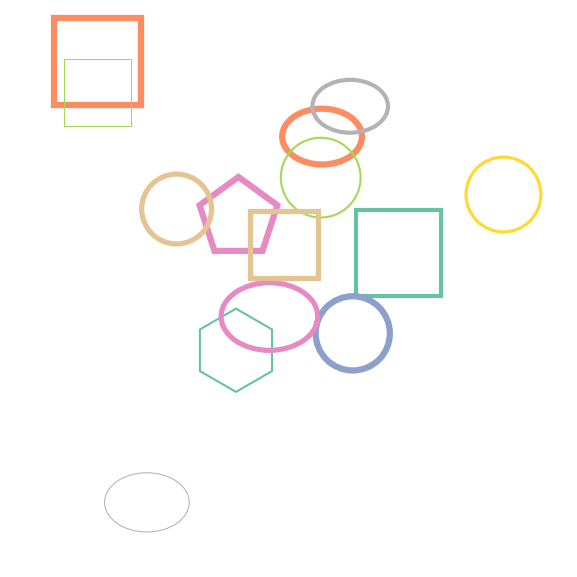[{"shape": "square", "thickness": 2, "radius": 0.37, "center": [0.69, 0.561]}, {"shape": "hexagon", "thickness": 1, "radius": 0.36, "center": [0.409, 0.393]}, {"shape": "square", "thickness": 3, "radius": 0.38, "center": [0.169, 0.893]}, {"shape": "oval", "thickness": 3, "radius": 0.35, "center": [0.558, 0.763]}, {"shape": "circle", "thickness": 3, "radius": 0.32, "center": [0.611, 0.422]}, {"shape": "pentagon", "thickness": 3, "radius": 0.35, "center": [0.413, 0.622]}, {"shape": "oval", "thickness": 2.5, "radius": 0.42, "center": [0.467, 0.451]}, {"shape": "square", "thickness": 0.5, "radius": 0.29, "center": [0.169, 0.839]}, {"shape": "circle", "thickness": 1, "radius": 0.35, "center": [0.555, 0.692]}, {"shape": "circle", "thickness": 1.5, "radius": 0.32, "center": [0.872, 0.662]}, {"shape": "square", "thickness": 2.5, "radius": 0.29, "center": [0.492, 0.575]}, {"shape": "circle", "thickness": 2.5, "radius": 0.3, "center": [0.306, 0.637]}, {"shape": "oval", "thickness": 0.5, "radius": 0.37, "center": [0.254, 0.129]}, {"shape": "oval", "thickness": 2, "radius": 0.33, "center": [0.606, 0.815]}]